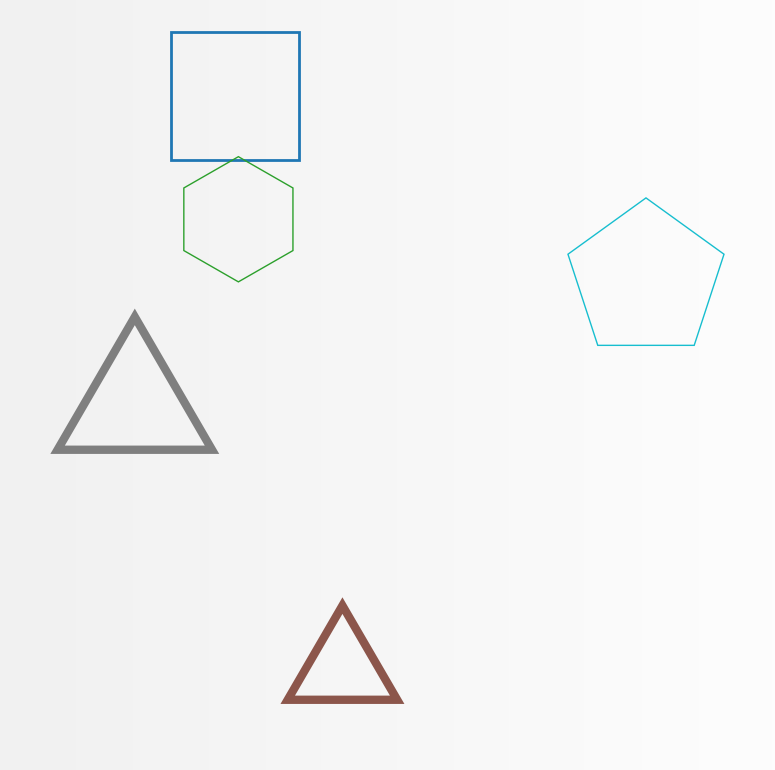[{"shape": "square", "thickness": 1, "radius": 0.42, "center": [0.303, 0.876]}, {"shape": "hexagon", "thickness": 0.5, "radius": 0.41, "center": [0.308, 0.715]}, {"shape": "triangle", "thickness": 3, "radius": 0.41, "center": [0.442, 0.132]}, {"shape": "triangle", "thickness": 3, "radius": 0.58, "center": [0.174, 0.473]}, {"shape": "pentagon", "thickness": 0.5, "radius": 0.53, "center": [0.834, 0.637]}]